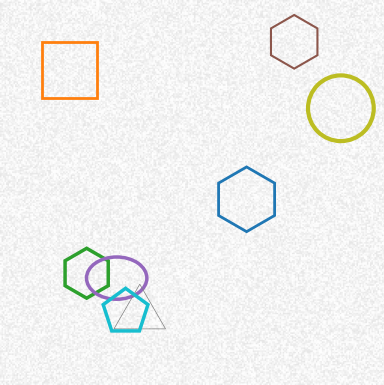[{"shape": "hexagon", "thickness": 2, "radius": 0.42, "center": [0.641, 0.482]}, {"shape": "square", "thickness": 2, "radius": 0.36, "center": [0.181, 0.819]}, {"shape": "hexagon", "thickness": 2.5, "radius": 0.32, "center": [0.225, 0.29]}, {"shape": "oval", "thickness": 2.5, "radius": 0.39, "center": [0.303, 0.278]}, {"shape": "hexagon", "thickness": 1.5, "radius": 0.35, "center": [0.764, 0.891]}, {"shape": "triangle", "thickness": 0.5, "radius": 0.39, "center": [0.363, 0.184]}, {"shape": "circle", "thickness": 3, "radius": 0.43, "center": [0.885, 0.719]}, {"shape": "pentagon", "thickness": 2.5, "radius": 0.31, "center": [0.326, 0.19]}]